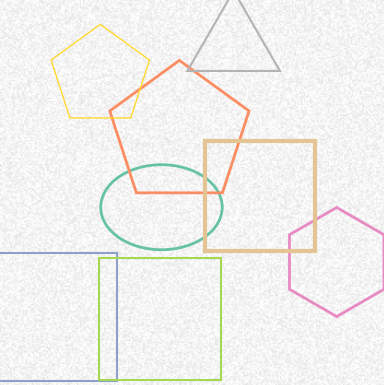[{"shape": "oval", "thickness": 2, "radius": 0.79, "center": [0.419, 0.462]}, {"shape": "pentagon", "thickness": 2, "radius": 0.95, "center": [0.466, 0.653]}, {"shape": "square", "thickness": 1.5, "radius": 0.83, "center": [0.137, 0.176]}, {"shape": "hexagon", "thickness": 2, "radius": 0.71, "center": [0.875, 0.319]}, {"shape": "square", "thickness": 1.5, "radius": 0.79, "center": [0.415, 0.172]}, {"shape": "pentagon", "thickness": 1, "radius": 0.67, "center": [0.261, 0.802]}, {"shape": "square", "thickness": 3, "radius": 0.71, "center": [0.675, 0.491]}, {"shape": "triangle", "thickness": 1.5, "radius": 0.69, "center": [0.607, 0.885]}]